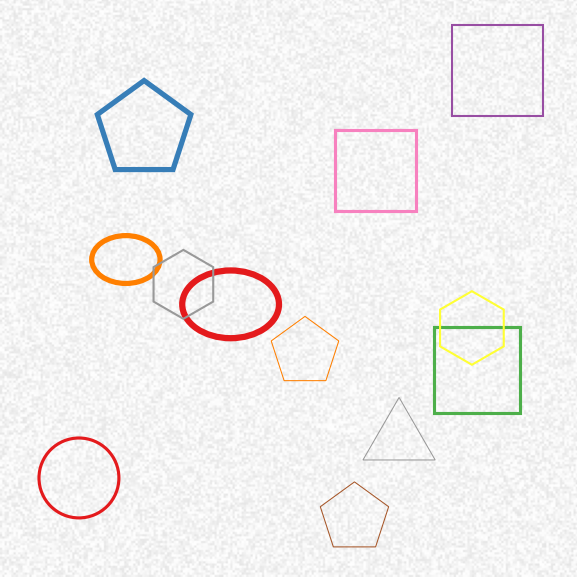[{"shape": "oval", "thickness": 3, "radius": 0.42, "center": [0.399, 0.472]}, {"shape": "circle", "thickness": 1.5, "radius": 0.35, "center": [0.137, 0.172]}, {"shape": "pentagon", "thickness": 2.5, "radius": 0.43, "center": [0.25, 0.774]}, {"shape": "square", "thickness": 1.5, "radius": 0.37, "center": [0.826, 0.359]}, {"shape": "square", "thickness": 1, "radius": 0.39, "center": [0.862, 0.877]}, {"shape": "oval", "thickness": 2.5, "radius": 0.3, "center": [0.218, 0.55]}, {"shape": "pentagon", "thickness": 0.5, "radius": 0.31, "center": [0.528, 0.39]}, {"shape": "hexagon", "thickness": 1, "radius": 0.32, "center": [0.817, 0.431]}, {"shape": "pentagon", "thickness": 0.5, "radius": 0.31, "center": [0.614, 0.102]}, {"shape": "square", "thickness": 1.5, "radius": 0.35, "center": [0.65, 0.704]}, {"shape": "triangle", "thickness": 0.5, "radius": 0.36, "center": [0.691, 0.239]}, {"shape": "hexagon", "thickness": 1, "radius": 0.3, "center": [0.318, 0.507]}]